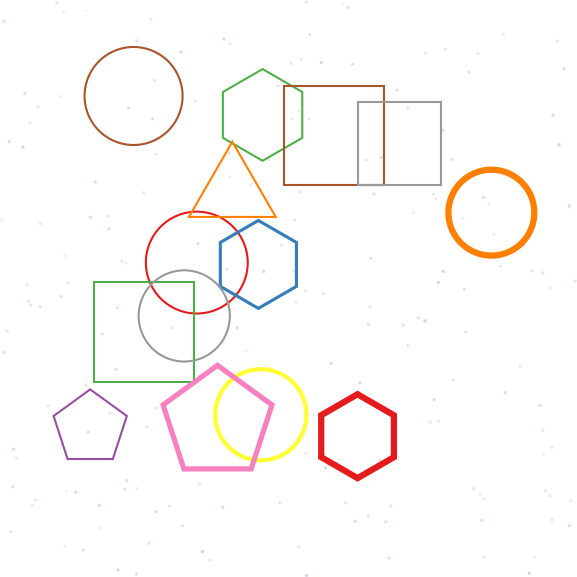[{"shape": "circle", "thickness": 1, "radius": 0.44, "center": [0.341, 0.544]}, {"shape": "hexagon", "thickness": 3, "radius": 0.36, "center": [0.619, 0.244]}, {"shape": "hexagon", "thickness": 1.5, "radius": 0.38, "center": [0.447, 0.541]}, {"shape": "square", "thickness": 1, "radius": 0.43, "center": [0.249, 0.424]}, {"shape": "hexagon", "thickness": 1, "radius": 0.4, "center": [0.455, 0.8]}, {"shape": "pentagon", "thickness": 1, "radius": 0.33, "center": [0.156, 0.258]}, {"shape": "circle", "thickness": 3, "radius": 0.37, "center": [0.851, 0.631]}, {"shape": "triangle", "thickness": 1, "radius": 0.43, "center": [0.402, 0.667]}, {"shape": "circle", "thickness": 2, "radius": 0.39, "center": [0.452, 0.281]}, {"shape": "square", "thickness": 1, "radius": 0.43, "center": [0.578, 0.765]}, {"shape": "circle", "thickness": 1, "radius": 0.42, "center": [0.231, 0.833]}, {"shape": "pentagon", "thickness": 2.5, "radius": 0.5, "center": [0.377, 0.267]}, {"shape": "circle", "thickness": 1, "radius": 0.39, "center": [0.319, 0.452]}, {"shape": "square", "thickness": 1, "radius": 0.36, "center": [0.692, 0.751]}]